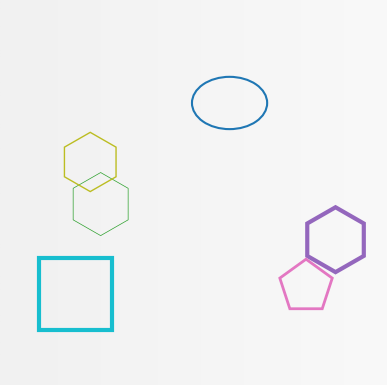[{"shape": "oval", "thickness": 1.5, "radius": 0.49, "center": [0.592, 0.733]}, {"shape": "hexagon", "thickness": 0.5, "radius": 0.41, "center": [0.26, 0.47]}, {"shape": "hexagon", "thickness": 3, "radius": 0.42, "center": [0.866, 0.377]}, {"shape": "pentagon", "thickness": 2, "radius": 0.36, "center": [0.79, 0.256]}, {"shape": "hexagon", "thickness": 1, "radius": 0.38, "center": [0.233, 0.579]}, {"shape": "square", "thickness": 3, "radius": 0.47, "center": [0.195, 0.236]}]